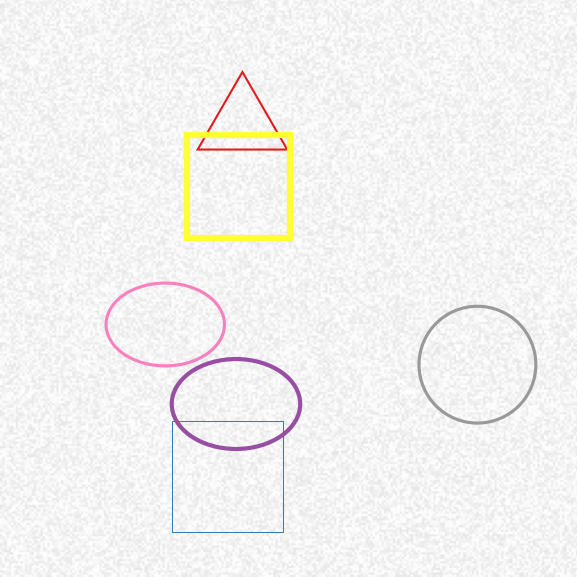[{"shape": "triangle", "thickness": 1, "radius": 0.45, "center": [0.42, 0.785]}, {"shape": "square", "thickness": 0.5, "radius": 0.48, "center": [0.394, 0.174]}, {"shape": "oval", "thickness": 2, "radius": 0.56, "center": [0.409, 0.3]}, {"shape": "square", "thickness": 3, "radius": 0.45, "center": [0.413, 0.676]}, {"shape": "oval", "thickness": 1.5, "radius": 0.51, "center": [0.286, 0.437]}, {"shape": "circle", "thickness": 1.5, "radius": 0.51, "center": [0.827, 0.368]}]